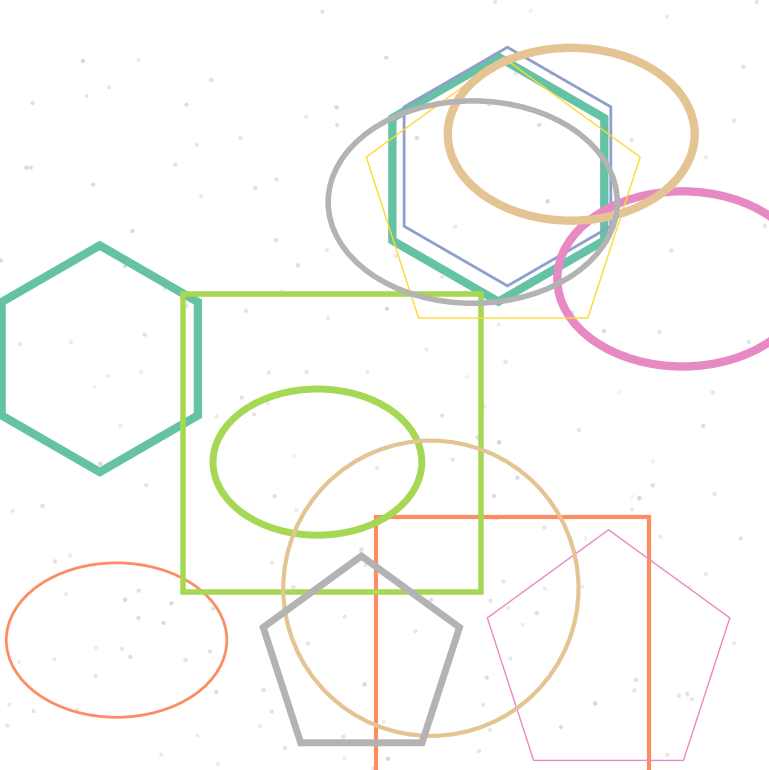[{"shape": "hexagon", "thickness": 3, "radius": 0.74, "center": [0.13, 0.534]}, {"shape": "hexagon", "thickness": 3, "radius": 0.79, "center": [0.647, 0.767]}, {"shape": "square", "thickness": 1.5, "radius": 0.89, "center": [0.666, 0.152]}, {"shape": "oval", "thickness": 1, "radius": 0.72, "center": [0.151, 0.169]}, {"shape": "hexagon", "thickness": 1, "radius": 0.77, "center": [0.659, 0.784]}, {"shape": "pentagon", "thickness": 0.5, "radius": 0.83, "center": [0.79, 0.146]}, {"shape": "oval", "thickness": 3, "radius": 0.81, "center": [0.886, 0.638]}, {"shape": "oval", "thickness": 2.5, "radius": 0.68, "center": [0.412, 0.4]}, {"shape": "square", "thickness": 2, "radius": 0.97, "center": [0.431, 0.424]}, {"shape": "pentagon", "thickness": 0.5, "radius": 0.93, "center": [0.654, 0.738]}, {"shape": "circle", "thickness": 1.5, "radius": 0.96, "center": [0.56, 0.236]}, {"shape": "oval", "thickness": 3, "radius": 0.8, "center": [0.742, 0.826]}, {"shape": "oval", "thickness": 2, "radius": 0.94, "center": [0.614, 0.738]}, {"shape": "pentagon", "thickness": 2.5, "radius": 0.67, "center": [0.469, 0.144]}]